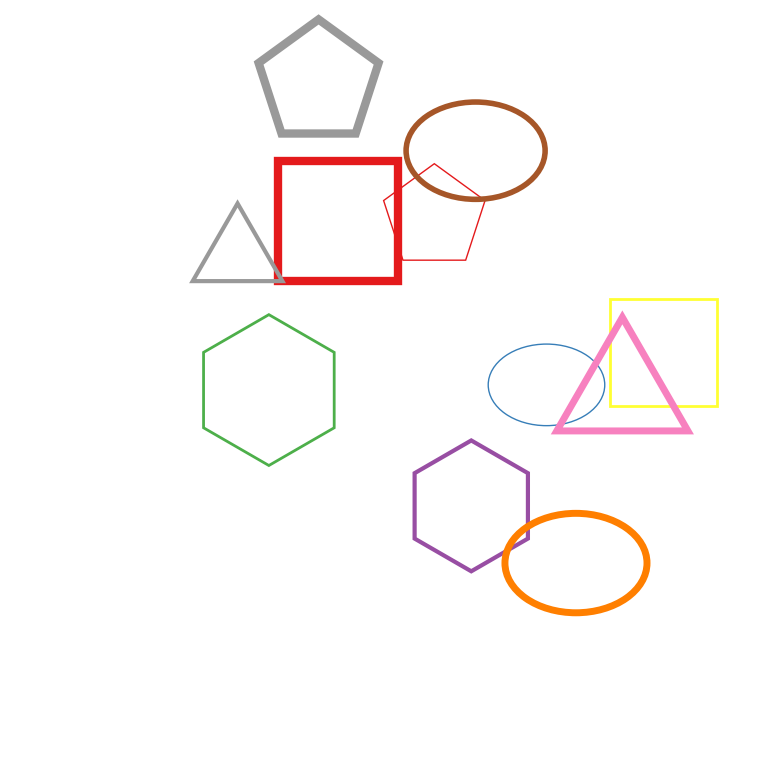[{"shape": "square", "thickness": 3, "radius": 0.39, "center": [0.439, 0.713]}, {"shape": "pentagon", "thickness": 0.5, "radius": 0.35, "center": [0.564, 0.718]}, {"shape": "oval", "thickness": 0.5, "radius": 0.38, "center": [0.71, 0.5]}, {"shape": "hexagon", "thickness": 1, "radius": 0.49, "center": [0.349, 0.493]}, {"shape": "hexagon", "thickness": 1.5, "radius": 0.42, "center": [0.612, 0.343]}, {"shape": "oval", "thickness": 2.5, "radius": 0.46, "center": [0.748, 0.269]}, {"shape": "square", "thickness": 1, "radius": 0.35, "center": [0.862, 0.543]}, {"shape": "oval", "thickness": 2, "radius": 0.45, "center": [0.618, 0.804]}, {"shape": "triangle", "thickness": 2.5, "radius": 0.49, "center": [0.808, 0.49]}, {"shape": "pentagon", "thickness": 3, "radius": 0.41, "center": [0.414, 0.893]}, {"shape": "triangle", "thickness": 1.5, "radius": 0.34, "center": [0.309, 0.669]}]